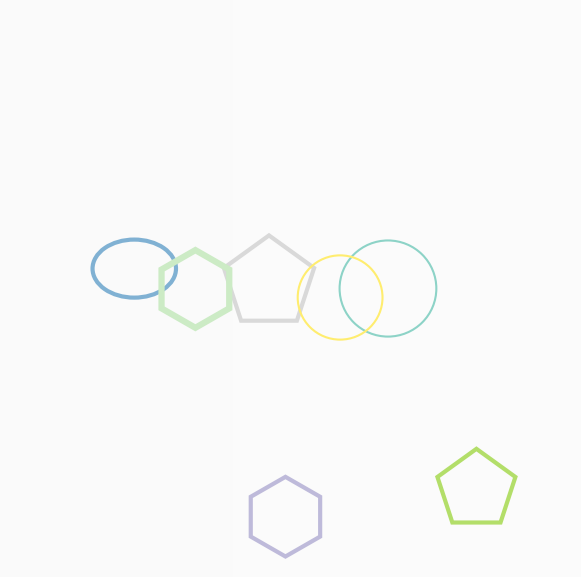[{"shape": "circle", "thickness": 1, "radius": 0.42, "center": [0.667, 0.5]}, {"shape": "hexagon", "thickness": 2, "radius": 0.34, "center": [0.491, 0.104]}, {"shape": "oval", "thickness": 2, "radius": 0.36, "center": [0.231, 0.534]}, {"shape": "pentagon", "thickness": 2, "radius": 0.35, "center": [0.82, 0.151]}, {"shape": "pentagon", "thickness": 2, "radius": 0.41, "center": [0.463, 0.51]}, {"shape": "hexagon", "thickness": 3, "radius": 0.34, "center": [0.336, 0.499]}, {"shape": "circle", "thickness": 1, "radius": 0.36, "center": [0.585, 0.484]}]